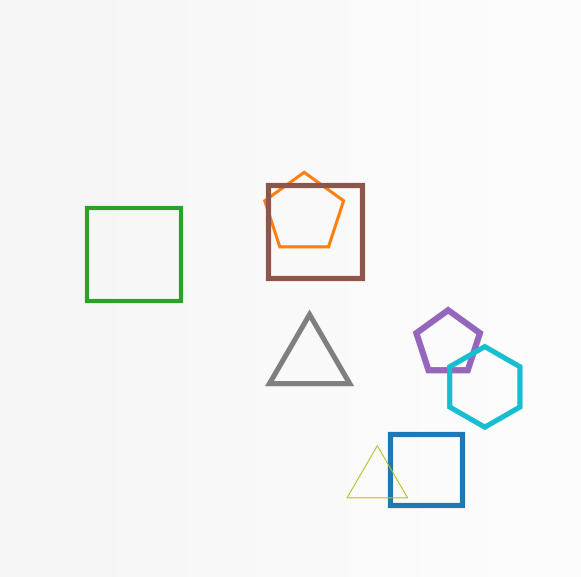[{"shape": "square", "thickness": 2.5, "radius": 0.31, "center": [0.732, 0.186]}, {"shape": "pentagon", "thickness": 1.5, "radius": 0.36, "center": [0.523, 0.629]}, {"shape": "square", "thickness": 2, "radius": 0.4, "center": [0.231, 0.558]}, {"shape": "pentagon", "thickness": 3, "radius": 0.29, "center": [0.771, 0.405]}, {"shape": "square", "thickness": 2.5, "radius": 0.4, "center": [0.542, 0.598]}, {"shape": "triangle", "thickness": 2.5, "radius": 0.4, "center": [0.533, 0.375]}, {"shape": "triangle", "thickness": 0.5, "radius": 0.3, "center": [0.649, 0.167]}, {"shape": "hexagon", "thickness": 2.5, "radius": 0.35, "center": [0.834, 0.329]}]